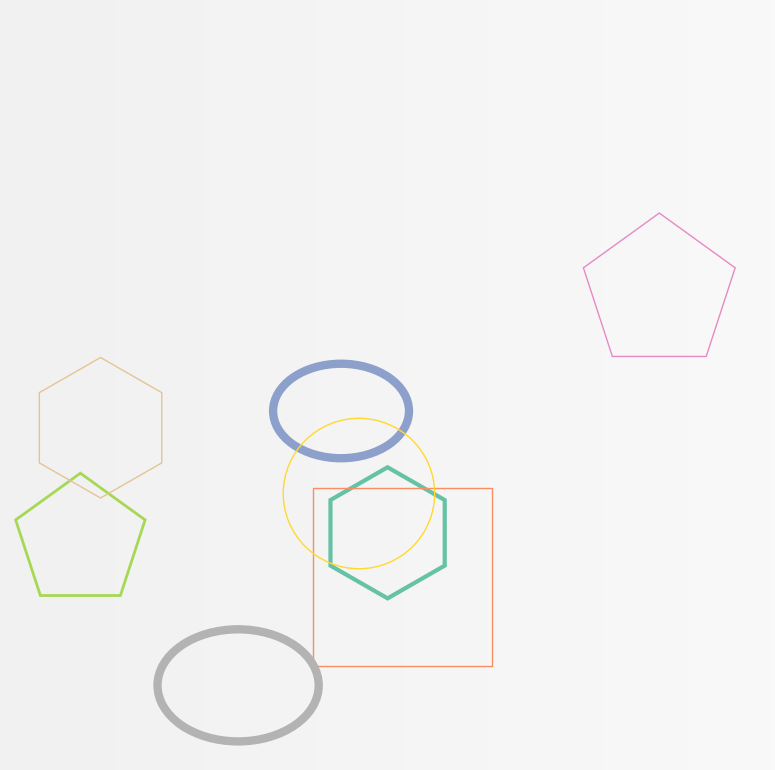[{"shape": "hexagon", "thickness": 1.5, "radius": 0.43, "center": [0.5, 0.308]}, {"shape": "square", "thickness": 0.5, "radius": 0.58, "center": [0.519, 0.251]}, {"shape": "oval", "thickness": 3, "radius": 0.44, "center": [0.44, 0.466]}, {"shape": "pentagon", "thickness": 0.5, "radius": 0.51, "center": [0.851, 0.62]}, {"shape": "pentagon", "thickness": 1, "radius": 0.44, "center": [0.104, 0.298]}, {"shape": "circle", "thickness": 0.5, "radius": 0.49, "center": [0.463, 0.359]}, {"shape": "hexagon", "thickness": 0.5, "radius": 0.46, "center": [0.13, 0.444]}, {"shape": "oval", "thickness": 3, "radius": 0.52, "center": [0.307, 0.11]}]